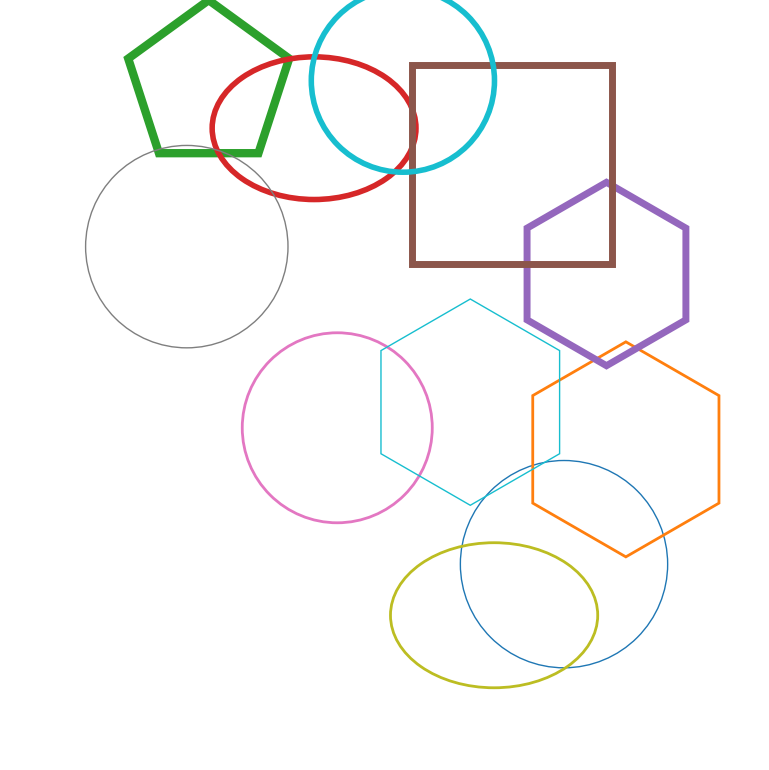[{"shape": "circle", "thickness": 0.5, "radius": 0.67, "center": [0.732, 0.267]}, {"shape": "hexagon", "thickness": 1, "radius": 0.7, "center": [0.813, 0.416]}, {"shape": "pentagon", "thickness": 3, "radius": 0.55, "center": [0.271, 0.89]}, {"shape": "oval", "thickness": 2, "radius": 0.66, "center": [0.408, 0.834]}, {"shape": "hexagon", "thickness": 2.5, "radius": 0.6, "center": [0.788, 0.644]}, {"shape": "square", "thickness": 2.5, "radius": 0.65, "center": [0.665, 0.787]}, {"shape": "circle", "thickness": 1, "radius": 0.62, "center": [0.438, 0.444]}, {"shape": "circle", "thickness": 0.5, "radius": 0.66, "center": [0.243, 0.68]}, {"shape": "oval", "thickness": 1, "radius": 0.67, "center": [0.642, 0.201]}, {"shape": "hexagon", "thickness": 0.5, "radius": 0.67, "center": [0.611, 0.478]}, {"shape": "circle", "thickness": 2, "radius": 0.59, "center": [0.523, 0.895]}]